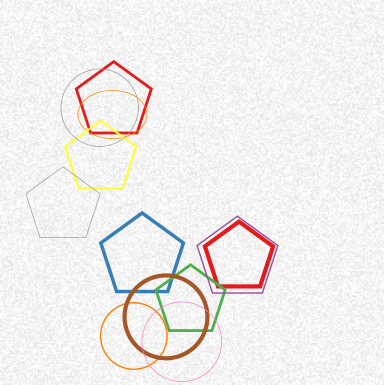[{"shape": "pentagon", "thickness": 2, "radius": 0.51, "center": [0.296, 0.737]}, {"shape": "pentagon", "thickness": 3, "radius": 0.47, "center": [0.621, 0.331]}, {"shape": "pentagon", "thickness": 2.5, "radius": 0.56, "center": [0.369, 0.334]}, {"shape": "pentagon", "thickness": 2, "radius": 0.47, "center": [0.495, 0.218]}, {"shape": "pentagon", "thickness": 1, "radius": 0.55, "center": [0.617, 0.328]}, {"shape": "oval", "thickness": 0.5, "radius": 0.45, "center": [0.292, 0.703]}, {"shape": "circle", "thickness": 1, "radius": 0.43, "center": [0.348, 0.127]}, {"shape": "pentagon", "thickness": 1.5, "radius": 0.48, "center": [0.262, 0.589]}, {"shape": "circle", "thickness": 3, "radius": 0.54, "center": [0.431, 0.177]}, {"shape": "circle", "thickness": 0.5, "radius": 0.52, "center": [0.472, 0.112]}, {"shape": "circle", "thickness": 0.5, "radius": 0.5, "center": [0.259, 0.72]}, {"shape": "pentagon", "thickness": 0.5, "radius": 0.51, "center": [0.164, 0.465]}]